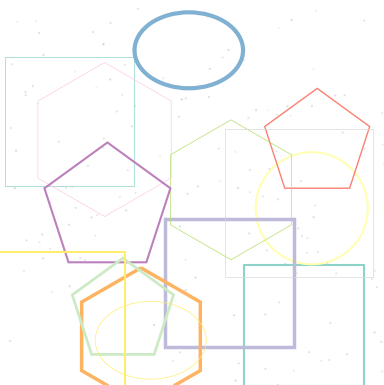[{"shape": "square", "thickness": 1.5, "radius": 0.78, "center": [0.79, 0.155]}, {"shape": "square", "thickness": 0.5, "radius": 0.84, "center": [0.18, 0.684]}, {"shape": "circle", "thickness": 1.5, "radius": 0.73, "center": [0.81, 0.459]}, {"shape": "square", "thickness": 2.5, "radius": 0.83, "center": [0.596, 0.266]}, {"shape": "pentagon", "thickness": 1, "radius": 0.72, "center": [0.824, 0.627]}, {"shape": "oval", "thickness": 3, "radius": 0.7, "center": [0.49, 0.869]}, {"shape": "hexagon", "thickness": 2.5, "radius": 0.89, "center": [0.366, 0.126]}, {"shape": "hexagon", "thickness": 0.5, "radius": 0.91, "center": [0.6, 0.507]}, {"shape": "hexagon", "thickness": 0.5, "radius": 1.0, "center": [0.272, 0.638]}, {"shape": "square", "thickness": 0.5, "radius": 0.96, "center": [0.776, 0.472]}, {"shape": "pentagon", "thickness": 1.5, "radius": 0.86, "center": [0.279, 0.458]}, {"shape": "pentagon", "thickness": 2, "radius": 0.69, "center": [0.319, 0.191]}, {"shape": "oval", "thickness": 0.5, "radius": 0.72, "center": [0.392, 0.116]}, {"shape": "square", "thickness": 1.5, "radius": 0.98, "center": [0.127, 0.149]}]